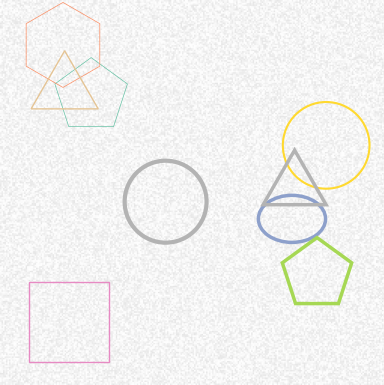[{"shape": "pentagon", "thickness": 0.5, "radius": 0.5, "center": [0.237, 0.751]}, {"shape": "hexagon", "thickness": 0.5, "radius": 0.55, "center": [0.164, 0.883]}, {"shape": "oval", "thickness": 2.5, "radius": 0.44, "center": [0.758, 0.432]}, {"shape": "square", "thickness": 1, "radius": 0.52, "center": [0.179, 0.164]}, {"shape": "pentagon", "thickness": 2.5, "radius": 0.47, "center": [0.823, 0.288]}, {"shape": "circle", "thickness": 1.5, "radius": 0.56, "center": [0.847, 0.622]}, {"shape": "triangle", "thickness": 1, "radius": 0.5, "center": [0.168, 0.768]}, {"shape": "circle", "thickness": 3, "radius": 0.53, "center": [0.43, 0.476]}, {"shape": "triangle", "thickness": 2.5, "radius": 0.47, "center": [0.765, 0.515]}]